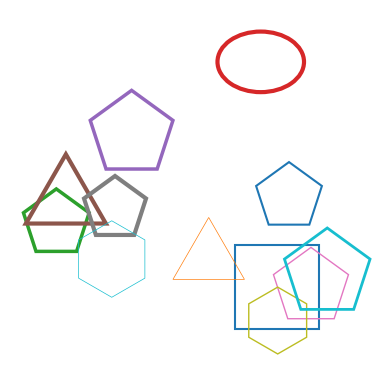[{"shape": "square", "thickness": 1.5, "radius": 0.54, "center": [0.719, 0.255]}, {"shape": "pentagon", "thickness": 1.5, "radius": 0.45, "center": [0.751, 0.489]}, {"shape": "triangle", "thickness": 0.5, "radius": 0.54, "center": [0.542, 0.328]}, {"shape": "pentagon", "thickness": 2.5, "radius": 0.45, "center": [0.146, 0.42]}, {"shape": "oval", "thickness": 3, "radius": 0.56, "center": [0.677, 0.839]}, {"shape": "pentagon", "thickness": 2.5, "radius": 0.56, "center": [0.342, 0.652]}, {"shape": "triangle", "thickness": 3, "radius": 0.6, "center": [0.171, 0.479]}, {"shape": "pentagon", "thickness": 1, "radius": 0.51, "center": [0.808, 0.255]}, {"shape": "pentagon", "thickness": 3, "radius": 0.42, "center": [0.299, 0.458]}, {"shape": "hexagon", "thickness": 1, "radius": 0.43, "center": [0.721, 0.167]}, {"shape": "hexagon", "thickness": 0.5, "radius": 0.5, "center": [0.29, 0.327]}, {"shape": "pentagon", "thickness": 2, "radius": 0.58, "center": [0.85, 0.291]}]